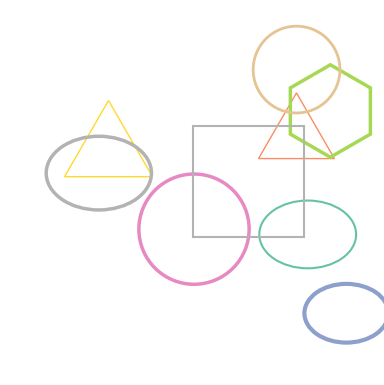[{"shape": "oval", "thickness": 1.5, "radius": 0.63, "center": [0.799, 0.391]}, {"shape": "triangle", "thickness": 1, "radius": 0.57, "center": [0.77, 0.645]}, {"shape": "oval", "thickness": 3, "radius": 0.54, "center": [0.9, 0.186]}, {"shape": "circle", "thickness": 2.5, "radius": 0.72, "center": [0.504, 0.405]}, {"shape": "hexagon", "thickness": 2.5, "radius": 0.6, "center": [0.858, 0.712]}, {"shape": "triangle", "thickness": 1, "radius": 0.66, "center": [0.282, 0.607]}, {"shape": "circle", "thickness": 2, "radius": 0.56, "center": [0.77, 0.819]}, {"shape": "square", "thickness": 1.5, "radius": 0.72, "center": [0.646, 0.529]}, {"shape": "oval", "thickness": 2.5, "radius": 0.68, "center": [0.257, 0.55]}]